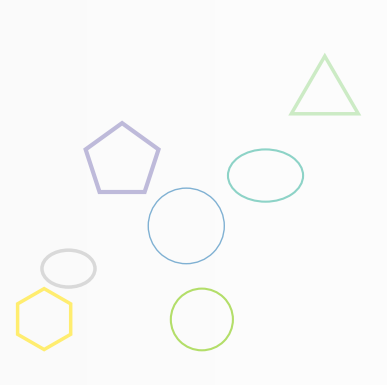[{"shape": "oval", "thickness": 1.5, "radius": 0.48, "center": [0.685, 0.544]}, {"shape": "pentagon", "thickness": 3, "radius": 0.49, "center": [0.315, 0.581]}, {"shape": "circle", "thickness": 1, "radius": 0.49, "center": [0.481, 0.413]}, {"shape": "circle", "thickness": 1.5, "radius": 0.4, "center": [0.521, 0.17]}, {"shape": "oval", "thickness": 2.5, "radius": 0.34, "center": [0.177, 0.302]}, {"shape": "triangle", "thickness": 2.5, "radius": 0.5, "center": [0.838, 0.754]}, {"shape": "hexagon", "thickness": 2.5, "radius": 0.4, "center": [0.114, 0.171]}]